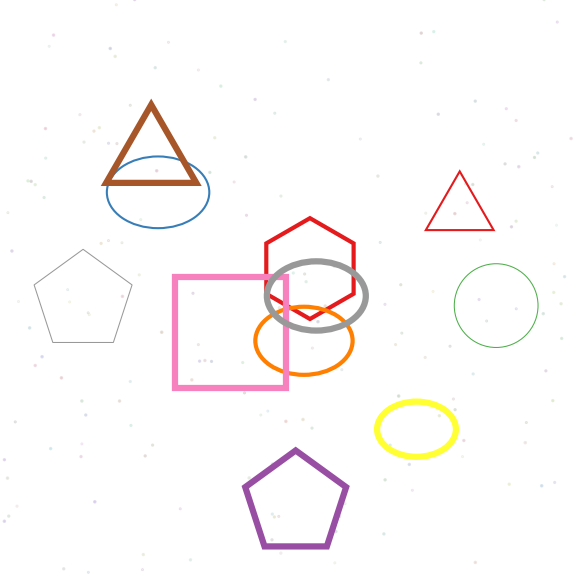[{"shape": "triangle", "thickness": 1, "radius": 0.34, "center": [0.796, 0.635]}, {"shape": "hexagon", "thickness": 2, "radius": 0.44, "center": [0.537, 0.534]}, {"shape": "oval", "thickness": 1, "radius": 0.44, "center": [0.274, 0.666]}, {"shape": "circle", "thickness": 0.5, "radius": 0.36, "center": [0.859, 0.47]}, {"shape": "pentagon", "thickness": 3, "radius": 0.46, "center": [0.512, 0.127]}, {"shape": "oval", "thickness": 2, "radius": 0.42, "center": [0.526, 0.409]}, {"shape": "oval", "thickness": 3, "radius": 0.34, "center": [0.721, 0.256]}, {"shape": "triangle", "thickness": 3, "radius": 0.45, "center": [0.262, 0.728]}, {"shape": "square", "thickness": 3, "radius": 0.48, "center": [0.399, 0.423]}, {"shape": "oval", "thickness": 3, "radius": 0.43, "center": [0.548, 0.487]}, {"shape": "pentagon", "thickness": 0.5, "radius": 0.45, "center": [0.144, 0.478]}]